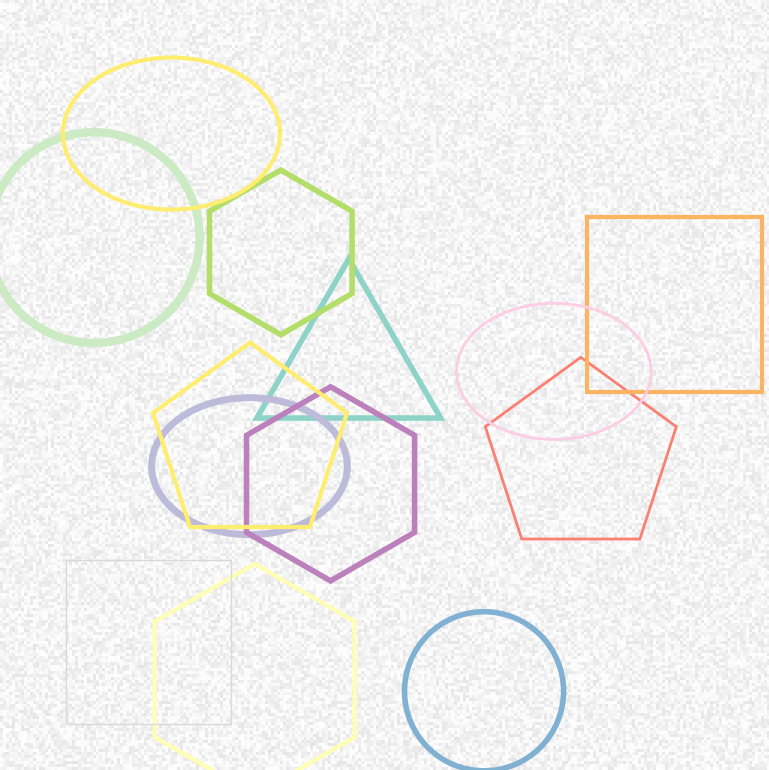[{"shape": "triangle", "thickness": 2, "radius": 0.69, "center": [0.453, 0.526]}, {"shape": "hexagon", "thickness": 1.5, "radius": 0.75, "center": [0.331, 0.118]}, {"shape": "oval", "thickness": 2.5, "radius": 0.64, "center": [0.324, 0.395]}, {"shape": "pentagon", "thickness": 1, "radius": 0.65, "center": [0.754, 0.406]}, {"shape": "circle", "thickness": 2, "radius": 0.52, "center": [0.629, 0.102]}, {"shape": "square", "thickness": 1.5, "radius": 0.57, "center": [0.876, 0.604]}, {"shape": "hexagon", "thickness": 2, "radius": 0.53, "center": [0.365, 0.672]}, {"shape": "oval", "thickness": 1, "radius": 0.63, "center": [0.719, 0.518]}, {"shape": "square", "thickness": 0.5, "radius": 0.53, "center": [0.193, 0.166]}, {"shape": "hexagon", "thickness": 2, "radius": 0.63, "center": [0.429, 0.372]}, {"shape": "circle", "thickness": 3, "radius": 0.68, "center": [0.122, 0.691]}, {"shape": "oval", "thickness": 1.5, "radius": 0.71, "center": [0.223, 0.827]}, {"shape": "pentagon", "thickness": 1.5, "radius": 0.66, "center": [0.325, 0.423]}]